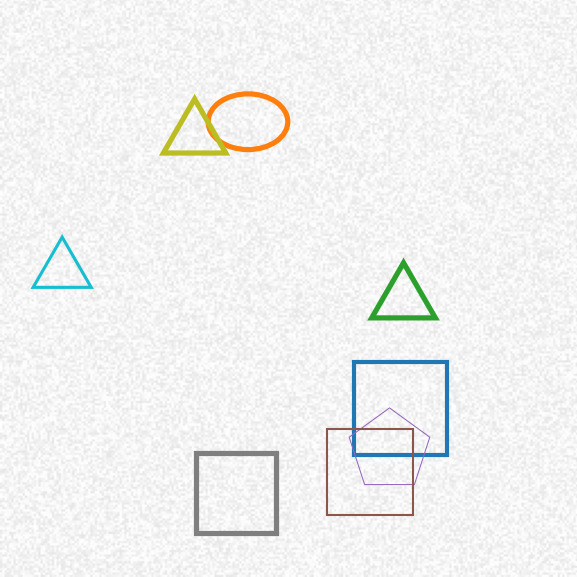[{"shape": "square", "thickness": 2, "radius": 0.4, "center": [0.694, 0.292]}, {"shape": "oval", "thickness": 2.5, "radius": 0.34, "center": [0.429, 0.788]}, {"shape": "triangle", "thickness": 2.5, "radius": 0.32, "center": [0.699, 0.48]}, {"shape": "pentagon", "thickness": 0.5, "radius": 0.37, "center": [0.674, 0.219]}, {"shape": "square", "thickness": 1, "radius": 0.37, "center": [0.641, 0.182]}, {"shape": "square", "thickness": 2.5, "radius": 0.35, "center": [0.408, 0.145]}, {"shape": "triangle", "thickness": 2.5, "radius": 0.31, "center": [0.337, 0.765]}, {"shape": "triangle", "thickness": 1.5, "radius": 0.29, "center": [0.108, 0.531]}]